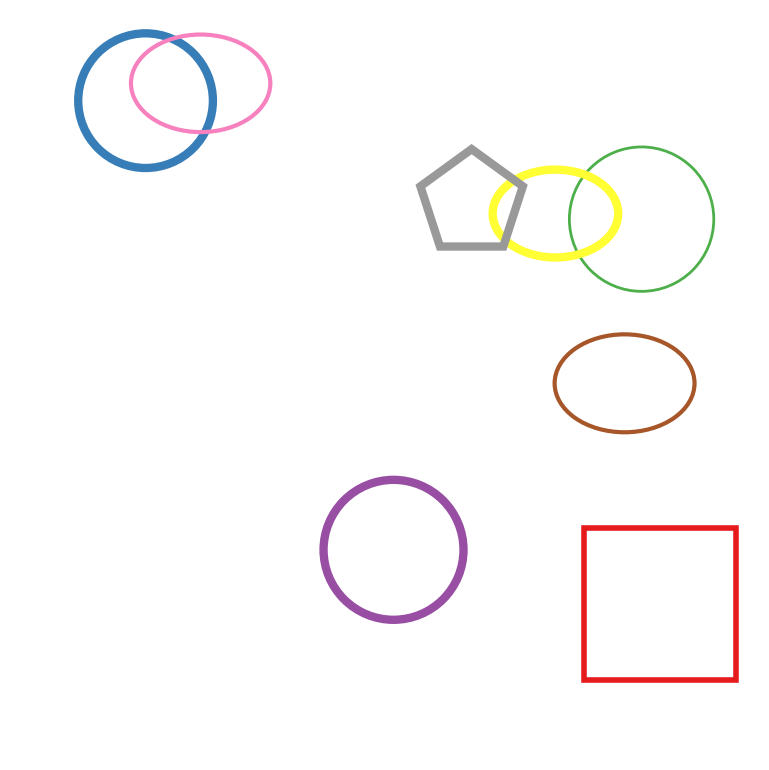[{"shape": "square", "thickness": 2, "radius": 0.49, "center": [0.857, 0.216]}, {"shape": "circle", "thickness": 3, "radius": 0.44, "center": [0.189, 0.869]}, {"shape": "circle", "thickness": 1, "radius": 0.47, "center": [0.833, 0.715]}, {"shape": "circle", "thickness": 3, "radius": 0.45, "center": [0.511, 0.286]}, {"shape": "oval", "thickness": 3, "radius": 0.41, "center": [0.721, 0.723]}, {"shape": "oval", "thickness": 1.5, "radius": 0.45, "center": [0.811, 0.502]}, {"shape": "oval", "thickness": 1.5, "radius": 0.45, "center": [0.261, 0.892]}, {"shape": "pentagon", "thickness": 3, "radius": 0.35, "center": [0.613, 0.736]}]